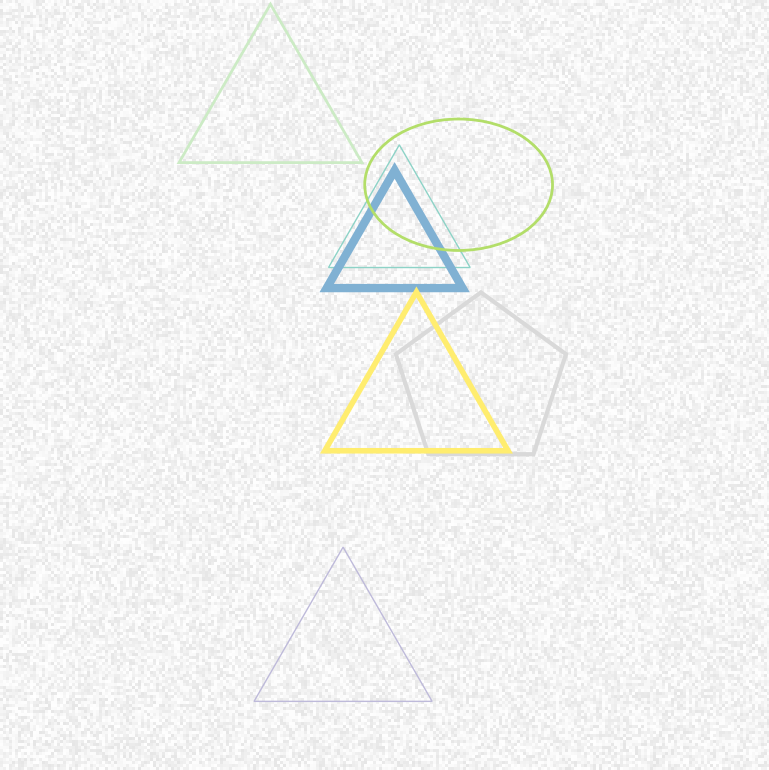[{"shape": "triangle", "thickness": 0.5, "radius": 0.53, "center": [0.519, 0.706]}, {"shape": "triangle", "thickness": 0.5, "radius": 0.67, "center": [0.446, 0.156]}, {"shape": "triangle", "thickness": 3, "radius": 0.51, "center": [0.513, 0.677]}, {"shape": "oval", "thickness": 1, "radius": 0.61, "center": [0.596, 0.76]}, {"shape": "pentagon", "thickness": 1.5, "radius": 0.58, "center": [0.625, 0.504]}, {"shape": "triangle", "thickness": 1, "radius": 0.69, "center": [0.351, 0.857]}, {"shape": "triangle", "thickness": 2, "radius": 0.69, "center": [0.541, 0.483]}]